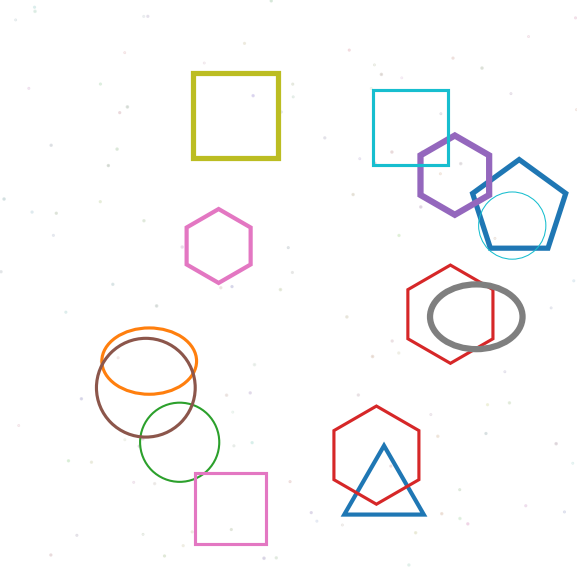[{"shape": "triangle", "thickness": 2, "radius": 0.4, "center": [0.665, 0.148]}, {"shape": "pentagon", "thickness": 2.5, "radius": 0.42, "center": [0.899, 0.638]}, {"shape": "oval", "thickness": 1.5, "radius": 0.41, "center": [0.258, 0.374]}, {"shape": "circle", "thickness": 1, "radius": 0.34, "center": [0.311, 0.233]}, {"shape": "hexagon", "thickness": 1.5, "radius": 0.43, "center": [0.78, 0.455]}, {"shape": "hexagon", "thickness": 1.5, "radius": 0.42, "center": [0.652, 0.211]}, {"shape": "hexagon", "thickness": 3, "radius": 0.34, "center": [0.788, 0.696]}, {"shape": "circle", "thickness": 1.5, "radius": 0.43, "center": [0.253, 0.328]}, {"shape": "square", "thickness": 1.5, "radius": 0.31, "center": [0.4, 0.118]}, {"shape": "hexagon", "thickness": 2, "radius": 0.32, "center": [0.379, 0.573]}, {"shape": "oval", "thickness": 3, "radius": 0.4, "center": [0.825, 0.451]}, {"shape": "square", "thickness": 2.5, "radius": 0.37, "center": [0.408, 0.799]}, {"shape": "square", "thickness": 1.5, "radius": 0.32, "center": [0.71, 0.778]}, {"shape": "circle", "thickness": 0.5, "radius": 0.29, "center": [0.887, 0.609]}]